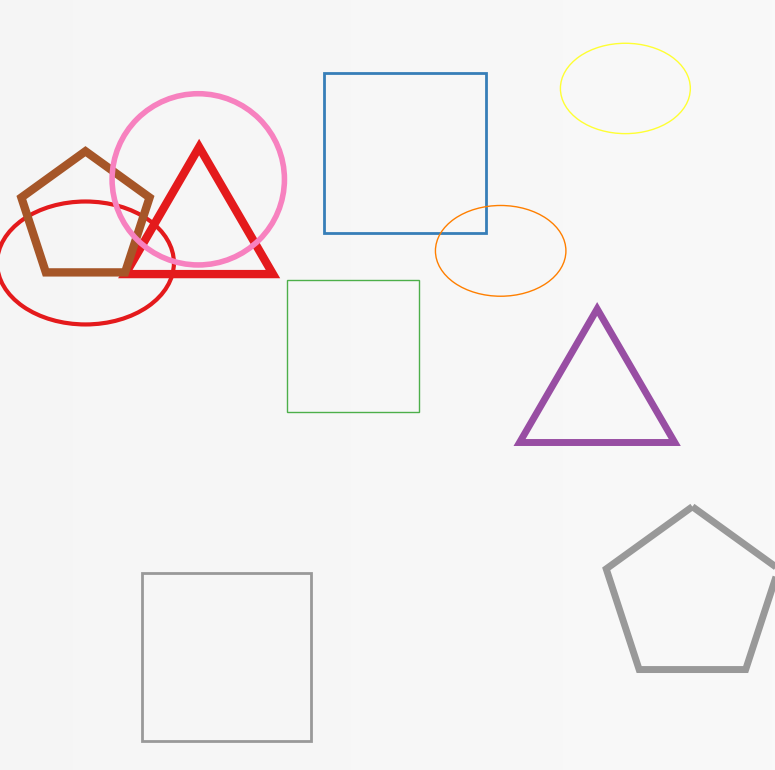[{"shape": "oval", "thickness": 1.5, "radius": 0.57, "center": [0.11, 0.658]}, {"shape": "triangle", "thickness": 3, "radius": 0.55, "center": [0.257, 0.699]}, {"shape": "square", "thickness": 1, "radius": 0.52, "center": [0.523, 0.801]}, {"shape": "square", "thickness": 0.5, "radius": 0.43, "center": [0.455, 0.551]}, {"shape": "triangle", "thickness": 2.5, "radius": 0.58, "center": [0.771, 0.483]}, {"shape": "oval", "thickness": 0.5, "radius": 0.42, "center": [0.646, 0.674]}, {"shape": "oval", "thickness": 0.5, "radius": 0.42, "center": [0.807, 0.885]}, {"shape": "pentagon", "thickness": 3, "radius": 0.43, "center": [0.11, 0.717]}, {"shape": "circle", "thickness": 2, "radius": 0.56, "center": [0.256, 0.767]}, {"shape": "pentagon", "thickness": 2.5, "radius": 0.58, "center": [0.893, 0.225]}, {"shape": "square", "thickness": 1, "radius": 0.55, "center": [0.292, 0.147]}]